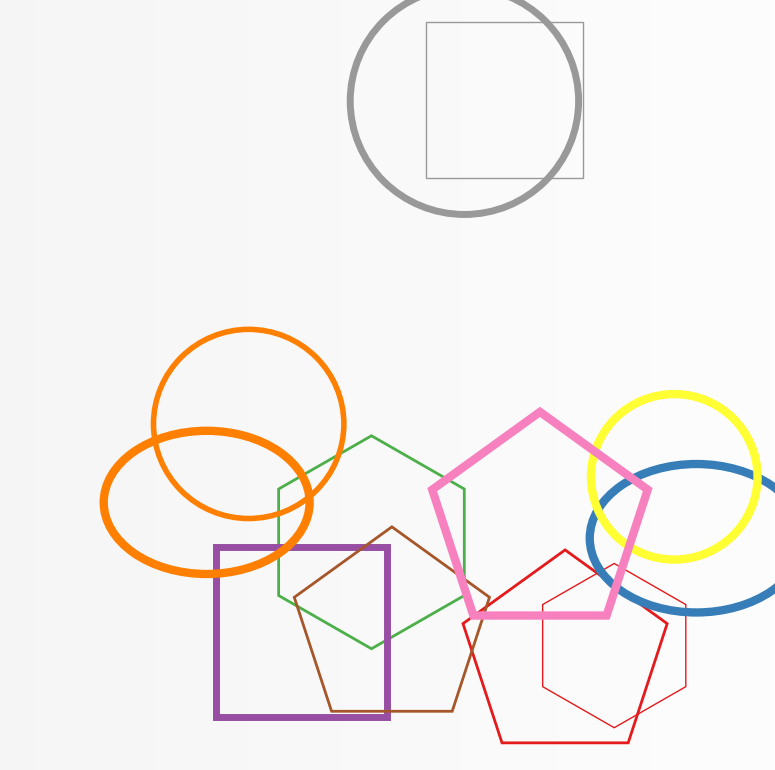[{"shape": "hexagon", "thickness": 0.5, "radius": 0.53, "center": [0.793, 0.162]}, {"shape": "pentagon", "thickness": 1, "radius": 0.69, "center": [0.729, 0.147]}, {"shape": "oval", "thickness": 3, "radius": 0.69, "center": [0.899, 0.301]}, {"shape": "hexagon", "thickness": 1, "radius": 0.69, "center": [0.479, 0.296]}, {"shape": "square", "thickness": 2.5, "radius": 0.55, "center": [0.389, 0.179]}, {"shape": "oval", "thickness": 3, "radius": 0.66, "center": [0.267, 0.348]}, {"shape": "circle", "thickness": 2, "radius": 0.61, "center": [0.321, 0.449]}, {"shape": "circle", "thickness": 3, "radius": 0.54, "center": [0.87, 0.381]}, {"shape": "pentagon", "thickness": 1, "radius": 0.66, "center": [0.506, 0.183]}, {"shape": "pentagon", "thickness": 3, "radius": 0.73, "center": [0.697, 0.319]}, {"shape": "circle", "thickness": 2.5, "radius": 0.74, "center": [0.599, 0.869]}, {"shape": "square", "thickness": 0.5, "radius": 0.51, "center": [0.651, 0.87]}]